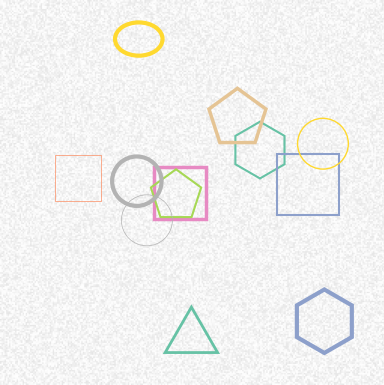[{"shape": "triangle", "thickness": 2, "radius": 0.39, "center": [0.497, 0.124]}, {"shape": "hexagon", "thickness": 1.5, "radius": 0.37, "center": [0.675, 0.61]}, {"shape": "square", "thickness": 0.5, "radius": 0.3, "center": [0.203, 0.537]}, {"shape": "hexagon", "thickness": 3, "radius": 0.41, "center": [0.842, 0.166]}, {"shape": "square", "thickness": 1.5, "radius": 0.4, "center": [0.8, 0.521]}, {"shape": "square", "thickness": 2.5, "radius": 0.34, "center": [0.467, 0.499]}, {"shape": "pentagon", "thickness": 1.5, "radius": 0.34, "center": [0.457, 0.492]}, {"shape": "circle", "thickness": 1, "radius": 0.33, "center": [0.839, 0.627]}, {"shape": "oval", "thickness": 3, "radius": 0.31, "center": [0.36, 0.899]}, {"shape": "pentagon", "thickness": 2.5, "radius": 0.39, "center": [0.617, 0.693]}, {"shape": "circle", "thickness": 0.5, "radius": 0.33, "center": [0.382, 0.428]}, {"shape": "circle", "thickness": 3, "radius": 0.32, "center": [0.355, 0.529]}]